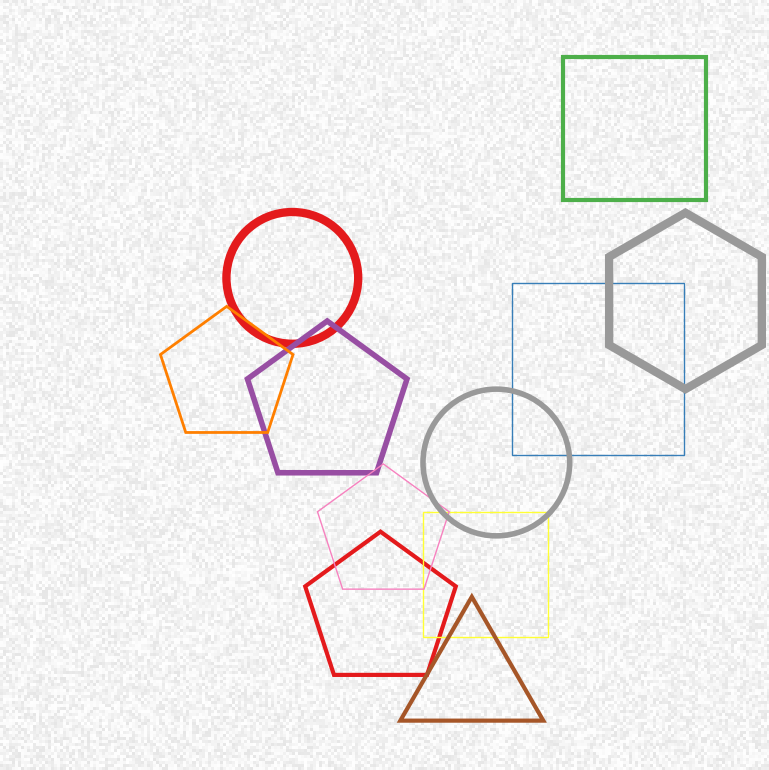[{"shape": "pentagon", "thickness": 1.5, "radius": 0.51, "center": [0.494, 0.207]}, {"shape": "circle", "thickness": 3, "radius": 0.43, "center": [0.38, 0.639]}, {"shape": "square", "thickness": 0.5, "radius": 0.56, "center": [0.777, 0.521]}, {"shape": "square", "thickness": 1.5, "radius": 0.46, "center": [0.824, 0.833]}, {"shape": "pentagon", "thickness": 2, "radius": 0.54, "center": [0.425, 0.474]}, {"shape": "pentagon", "thickness": 1, "radius": 0.45, "center": [0.294, 0.512]}, {"shape": "square", "thickness": 0.5, "radius": 0.41, "center": [0.631, 0.254]}, {"shape": "triangle", "thickness": 1.5, "radius": 0.54, "center": [0.613, 0.118]}, {"shape": "pentagon", "thickness": 0.5, "radius": 0.45, "center": [0.498, 0.308]}, {"shape": "circle", "thickness": 2, "radius": 0.48, "center": [0.645, 0.399]}, {"shape": "hexagon", "thickness": 3, "radius": 0.57, "center": [0.89, 0.609]}]